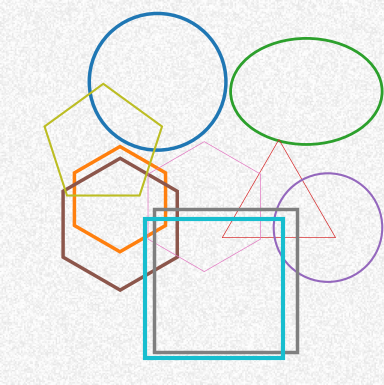[{"shape": "circle", "thickness": 2.5, "radius": 0.89, "center": [0.409, 0.788]}, {"shape": "hexagon", "thickness": 2.5, "radius": 0.68, "center": [0.312, 0.483]}, {"shape": "oval", "thickness": 2, "radius": 0.98, "center": [0.796, 0.763]}, {"shape": "triangle", "thickness": 0.5, "radius": 0.85, "center": [0.724, 0.468]}, {"shape": "circle", "thickness": 1.5, "radius": 0.71, "center": [0.852, 0.409]}, {"shape": "hexagon", "thickness": 2.5, "radius": 0.86, "center": [0.312, 0.418]}, {"shape": "hexagon", "thickness": 0.5, "radius": 0.84, "center": [0.531, 0.463]}, {"shape": "square", "thickness": 2.5, "radius": 0.93, "center": [0.586, 0.272]}, {"shape": "pentagon", "thickness": 1.5, "radius": 0.8, "center": [0.268, 0.622]}, {"shape": "square", "thickness": 3, "radius": 0.9, "center": [0.556, 0.25]}]